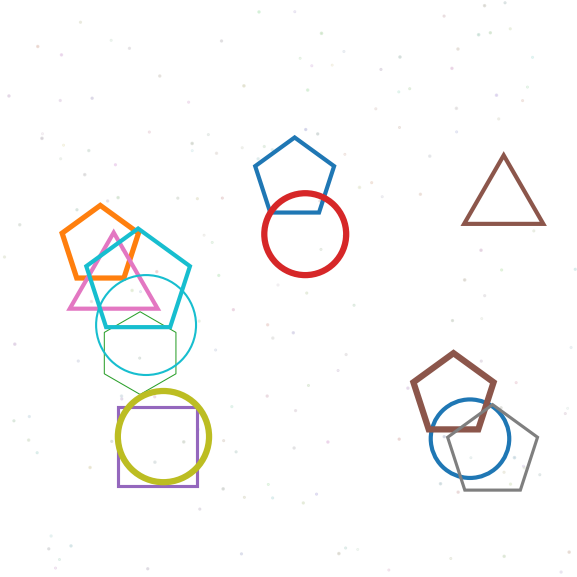[{"shape": "circle", "thickness": 2, "radius": 0.34, "center": [0.814, 0.239]}, {"shape": "pentagon", "thickness": 2, "radius": 0.36, "center": [0.51, 0.689]}, {"shape": "pentagon", "thickness": 2.5, "radius": 0.35, "center": [0.174, 0.574]}, {"shape": "hexagon", "thickness": 0.5, "radius": 0.36, "center": [0.243, 0.388]}, {"shape": "circle", "thickness": 3, "radius": 0.35, "center": [0.529, 0.594]}, {"shape": "square", "thickness": 1.5, "radius": 0.34, "center": [0.273, 0.226]}, {"shape": "pentagon", "thickness": 3, "radius": 0.36, "center": [0.785, 0.315]}, {"shape": "triangle", "thickness": 2, "radius": 0.4, "center": [0.872, 0.651]}, {"shape": "triangle", "thickness": 2, "radius": 0.44, "center": [0.197, 0.509]}, {"shape": "pentagon", "thickness": 1.5, "radius": 0.41, "center": [0.853, 0.217]}, {"shape": "circle", "thickness": 3, "radius": 0.39, "center": [0.283, 0.243]}, {"shape": "circle", "thickness": 1, "radius": 0.43, "center": [0.253, 0.436]}, {"shape": "pentagon", "thickness": 2, "radius": 0.47, "center": [0.239, 0.509]}]